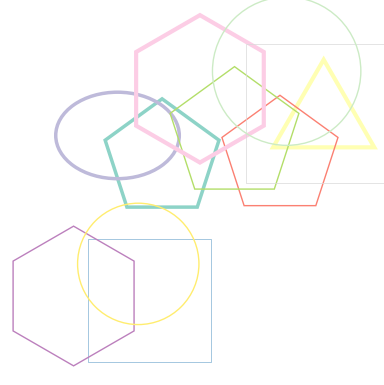[{"shape": "pentagon", "thickness": 2.5, "radius": 0.78, "center": [0.421, 0.588]}, {"shape": "triangle", "thickness": 3, "radius": 0.76, "center": [0.841, 0.693]}, {"shape": "oval", "thickness": 2.5, "radius": 0.8, "center": [0.305, 0.648]}, {"shape": "pentagon", "thickness": 1, "radius": 0.79, "center": [0.727, 0.594]}, {"shape": "square", "thickness": 0.5, "radius": 0.8, "center": [0.389, 0.22]}, {"shape": "pentagon", "thickness": 1, "radius": 0.88, "center": [0.609, 0.651]}, {"shape": "hexagon", "thickness": 3, "radius": 0.96, "center": [0.519, 0.769]}, {"shape": "square", "thickness": 0.5, "radius": 0.91, "center": [0.819, 0.705]}, {"shape": "hexagon", "thickness": 1, "radius": 0.91, "center": [0.191, 0.231]}, {"shape": "circle", "thickness": 1, "radius": 0.96, "center": [0.745, 0.815]}, {"shape": "circle", "thickness": 1, "radius": 0.79, "center": [0.359, 0.315]}]